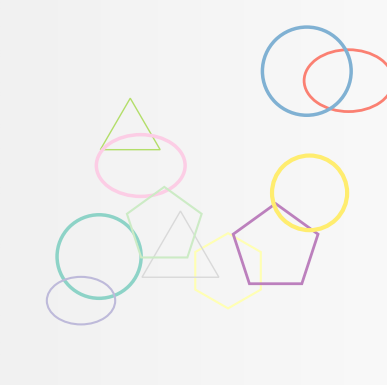[{"shape": "circle", "thickness": 2.5, "radius": 0.54, "center": [0.256, 0.334]}, {"shape": "hexagon", "thickness": 1.5, "radius": 0.49, "center": [0.588, 0.297]}, {"shape": "oval", "thickness": 1.5, "radius": 0.44, "center": [0.209, 0.219]}, {"shape": "oval", "thickness": 2, "radius": 0.57, "center": [0.9, 0.791]}, {"shape": "circle", "thickness": 2.5, "radius": 0.57, "center": [0.792, 0.815]}, {"shape": "triangle", "thickness": 1, "radius": 0.45, "center": [0.336, 0.656]}, {"shape": "oval", "thickness": 2.5, "radius": 0.57, "center": [0.363, 0.57]}, {"shape": "triangle", "thickness": 1, "radius": 0.57, "center": [0.466, 0.337]}, {"shape": "pentagon", "thickness": 2, "radius": 0.58, "center": [0.711, 0.356]}, {"shape": "pentagon", "thickness": 1.5, "radius": 0.51, "center": [0.424, 0.413]}, {"shape": "circle", "thickness": 3, "radius": 0.48, "center": [0.799, 0.499]}]